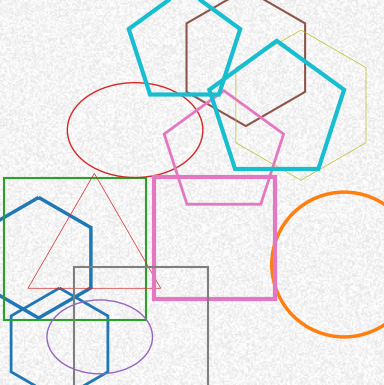[{"shape": "hexagon", "thickness": 2, "radius": 0.73, "center": [0.155, 0.107]}, {"shape": "hexagon", "thickness": 2.5, "radius": 0.78, "center": [0.1, 0.331]}, {"shape": "circle", "thickness": 2.5, "radius": 0.94, "center": [0.894, 0.313]}, {"shape": "square", "thickness": 1.5, "radius": 0.92, "center": [0.195, 0.354]}, {"shape": "triangle", "thickness": 0.5, "radius": 1.0, "center": [0.245, 0.351]}, {"shape": "oval", "thickness": 1, "radius": 0.88, "center": [0.351, 0.662]}, {"shape": "oval", "thickness": 1, "radius": 0.69, "center": [0.259, 0.125]}, {"shape": "hexagon", "thickness": 1.5, "radius": 0.89, "center": [0.638, 0.85]}, {"shape": "square", "thickness": 3, "radius": 0.79, "center": [0.557, 0.382]}, {"shape": "pentagon", "thickness": 2, "radius": 0.82, "center": [0.581, 0.601]}, {"shape": "square", "thickness": 1.5, "radius": 0.87, "center": [0.367, 0.132]}, {"shape": "hexagon", "thickness": 0.5, "radius": 0.98, "center": [0.782, 0.727]}, {"shape": "pentagon", "thickness": 3, "radius": 0.76, "center": [0.479, 0.878]}, {"shape": "pentagon", "thickness": 3, "radius": 0.92, "center": [0.719, 0.71]}]